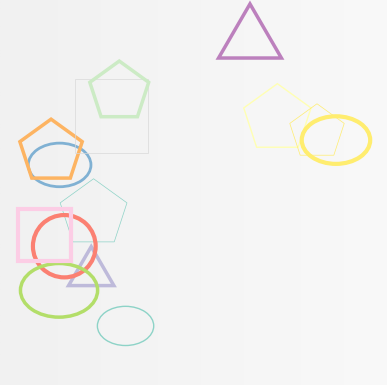[{"shape": "pentagon", "thickness": 0.5, "radius": 0.45, "center": [0.241, 0.445]}, {"shape": "oval", "thickness": 1, "radius": 0.36, "center": [0.324, 0.153]}, {"shape": "pentagon", "thickness": 1, "radius": 0.46, "center": [0.716, 0.691]}, {"shape": "triangle", "thickness": 2.5, "radius": 0.34, "center": [0.235, 0.292]}, {"shape": "circle", "thickness": 3, "radius": 0.4, "center": [0.166, 0.36]}, {"shape": "oval", "thickness": 2, "radius": 0.4, "center": [0.154, 0.572]}, {"shape": "pentagon", "thickness": 2.5, "radius": 0.42, "center": [0.132, 0.606]}, {"shape": "oval", "thickness": 2.5, "radius": 0.5, "center": [0.152, 0.246]}, {"shape": "square", "thickness": 3, "radius": 0.34, "center": [0.115, 0.391]}, {"shape": "square", "thickness": 0.5, "radius": 0.48, "center": [0.288, 0.698]}, {"shape": "triangle", "thickness": 2.5, "radius": 0.47, "center": [0.645, 0.896]}, {"shape": "pentagon", "thickness": 2.5, "radius": 0.4, "center": [0.308, 0.762]}, {"shape": "oval", "thickness": 3, "radius": 0.44, "center": [0.867, 0.636]}, {"shape": "pentagon", "thickness": 0.5, "radius": 0.37, "center": [0.818, 0.657]}]